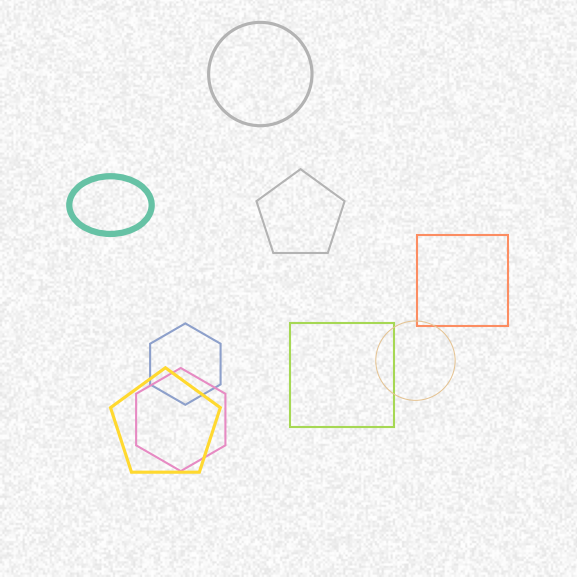[{"shape": "oval", "thickness": 3, "radius": 0.36, "center": [0.191, 0.644]}, {"shape": "square", "thickness": 1, "radius": 0.39, "center": [0.8, 0.513]}, {"shape": "hexagon", "thickness": 1, "radius": 0.35, "center": [0.321, 0.369]}, {"shape": "hexagon", "thickness": 1, "radius": 0.45, "center": [0.313, 0.273]}, {"shape": "square", "thickness": 1, "radius": 0.45, "center": [0.593, 0.349]}, {"shape": "pentagon", "thickness": 1.5, "radius": 0.5, "center": [0.286, 0.262]}, {"shape": "circle", "thickness": 0.5, "radius": 0.34, "center": [0.719, 0.375]}, {"shape": "pentagon", "thickness": 1, "radius": 0.4, "center": [0.52, 0.626]}, {"shape": "circle", "thickness": 1.5, "radius": 0.45, "center": [0.451, 0.871]}]